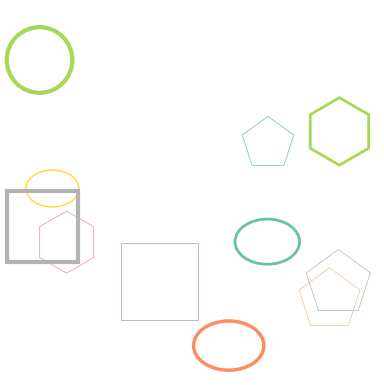[{"shape": "pentagon", "thickness": 0.5, "radius": 0.35, "center": [0.696, 0.627]}, {"shape": "oval", "thickness": 2, "radius": 0.42, "center": [0.694, 0.372]}, {"shape": "oval", "thickness": 2.5, "radius": 0.46, "center": [0.594, 0.102]}, {"shape": "square", "thickness": 0.5, "radius": 0.5, "center": [0.414, 0.27]}, {"shape": "hexagon", "thickness": 0.5, "radius": 0.4, "center": [0.173, 0.371]}, {"shape": "circle", "thickness": 3, "radius": 0.43, "center": [0.103, 0.844]}, {"shape": "hexagon", "thickness": 2, "radius": 0.44, "center": [0.882, 0.659]}, {"shape": "oval", "thickness": 1, "radius": 0.34, "center": [0.136, 0.51]}, {"shape": "pentagon", "thickness": 0.5, "radius": 0.42, "center": [0.856, 0.221]}, {"shape": "square", "thickness": 3, "radius": 0.46, "center": [0.111, 0.412]}, {"shape": "pentagon", "thickness": 0.5, "radius": 0.44, "center": [0.879, 0.264]}]